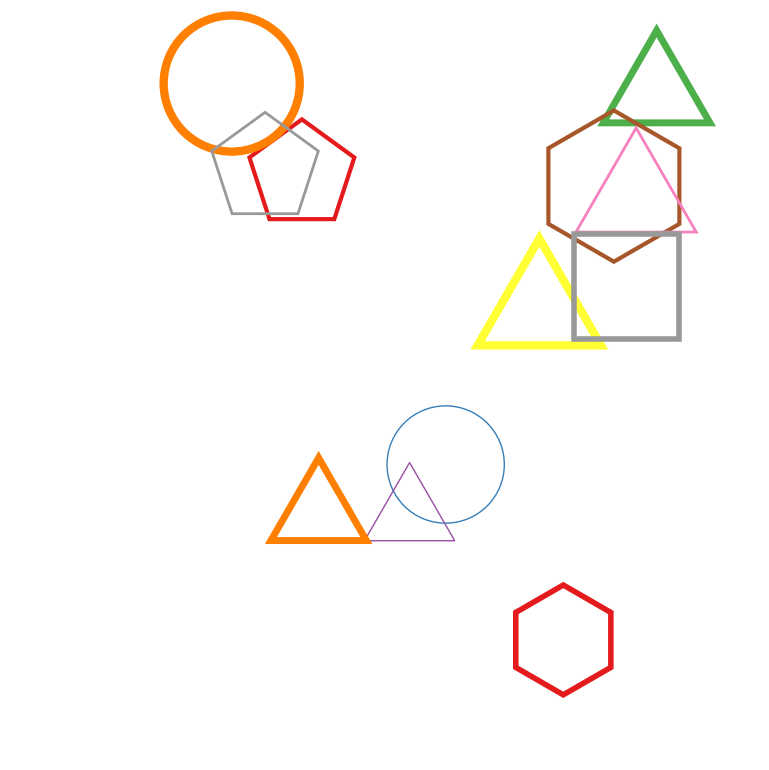[{"shape": "pentagon", "thickness": 1.5, "radius": 0.36, "center": [0.392, 0.773]}, {"shape": "hexagon", "thickness": 2, "radius": 0.36, "center": [0.732, 0.169]}, {"shape": "circle", "thickness": 0.5, "radius": 0.38, "center": [0.579, 0.397]}, {"shape": "triangle", "thickness": 2.5, "radius": 0.4, "center": [0.853, 0.88]}, {"shape": "triangle", "thickness": 0.5, "radius": 0.34, "center": [0.532, 0.332]}, {"shape": "triangle", "thickness": 2.5, "radius": 0.36, "center": [0.414, 0.334]}, {"shape": "circle", "thickness": 3, "radius": 0.44, "center": [0.301, 0.892]}, {"shape": "triangle", "thickness": 3, "radius": 0.46, "center": [0.7, 0.598]}, {"shape": "hexagon", "thickness": 1.5, "radius": 0.49, "center": [0.797, 0.758]}, {"shape": "triangle", "thickness": 1, "radius": 0.45, "center": [0.826, 0.744]}, {"shape": "square", "thickness": 2, "radius": 0.34, "center": [0.814, 0.628]}, {"shape": "pentagon", "thickness": 1, "radius": 0.36, "center": [0.344, 0.781]}]